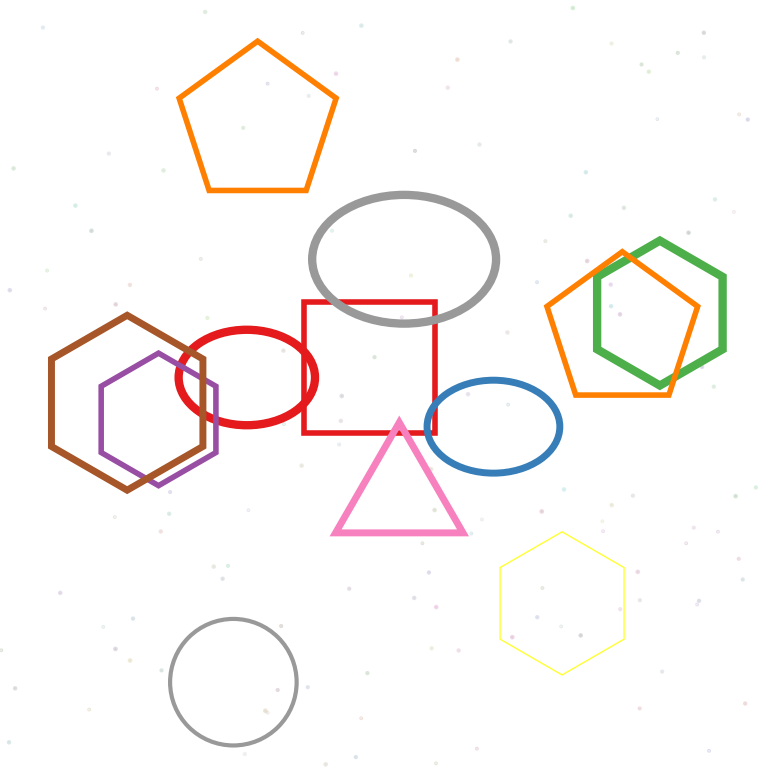[{"shape": "oval", "thickness": 3, "radius": 0.44, "center": [0.321, 0.51]}, {"shape": "square", "thickness": 2, "radius": 0.42, "center": [0.48, 0.523]}, {"shape": "oval", "thickness": 2.5, "radius": 0.43, "center": [0.641, 0.446]}, {"shape": "hexagon", "thickness": 3, "radius": 0.47, "center": [0.857, 0.593]}, {"shape": "hexagon", "thickness": 2, "radius": 0.43, "center": [0.206, 0.455]}, {"shape": "pentagon", "thickness": 2, "radius": 0.54, "center": [0.335, 0.839]}, {"shape": "pentagon", "thickness": 2, "radius": 0.51, "center": [0.808, 0.57]}, {"shape": "hexagon", "thickness": 0.5, "radius": 0.46, "center": [0.73, 0.216]}, {"shape": "hexagon", "thickness": 2.5, "radius": 0.57, "center": [0.165, 0.477]}, {"shape": "triangle", "thickness": 2.5, "radius": 0.48, "center": [0.519, 0.356]}, {"shape": "circle", "thickness": 1.5, "radius": 0.41, "center": [0.303, 0.114]}, {"shape": "oval", "thickness": 3, "radius": 0.6, "center": [0.525, 0.663]}]